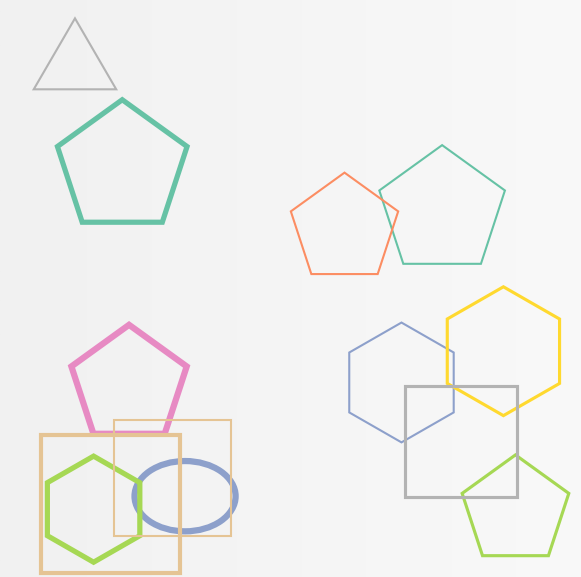[{"shape": "pentagon", "thickness": 2.5, "radius": 0.59, "center": [0.21, 0.709]}, {"shape": "pentagon", "thickness": 1, "radius": 0.57, "center": [0.761, 0.634]}, {"shape": "pentagon", "thickness": 1, "radius": 0.49, "center": [0.593, 0.603]}, {"shape": "hexagon", "thickness": 1, "radius": 0.52, "center": [0.691, 0.337]}, {"shape": "oval", "thickness": 3, "radius": 0.43, "center": [0.318, 0.14]}, {"shape": "pentagon", "thickness": 3, "radius": 0.52, "center": [0.222, 0.332]}, {"shape": "hexagon", "thickness": 2.5, "radius": 0.46, "center": [0.161, 0.117]}, {"shape": "pentagon", "thickness": 1.5, "radius": 0.48, "center": [0.887, 0.115]}, {"shape": "hexagon", "thickness": 1.5, "radius": 0.56, "center": [0.866, 0.391]}, {"shape": "square", "thickness": 1, "radius": 0.5, "center": [0.297, 0.171]}, {"shape": "square", "thickness": 2, "radius": 0.6, "center": [0.191, 0.126]}, {"shape": "triangle", "thickness": 1, "radius": 0.41, "center": [0.129, 0.885]}, {"shape": "square", "thickness": 1.5, "radius": 0.48, "center": [0.792, 0.235]}]